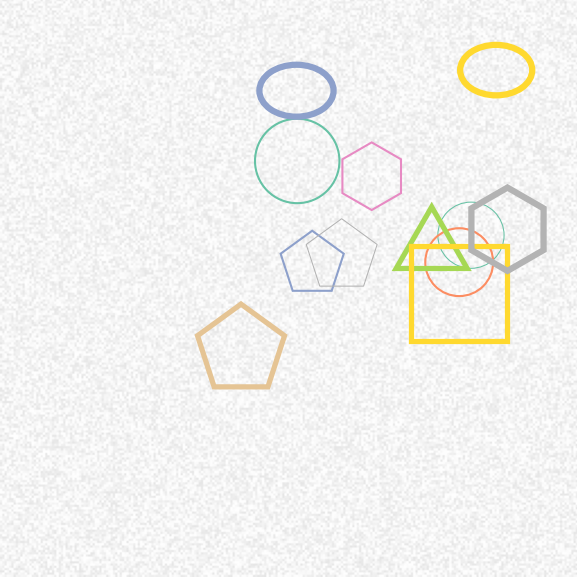[{"shape": "circle", "thickness": 1, "radius": 0.37, "center": [0.515, 0.72]}, {"shape": "circle", "thickness": 0.5, "radius": 0.29, "center": [0.816, 0.592]}, {"shape": "circle", "thickness": 1, "radius": 0.29, "center": [0.795, 0.545]}, {"shape": "pentagon", "thickness": 1, "radius": 0.29, "center": [0.541, 0.542]}, {"shape": "oval", "thickness": 3, "radius": 0.32, "center": [0.513, 0.842]}, {"shape": "hexagon", "thickness": 1, "radius": 0.29, "center": [0.644, 0.694]}, {"shape": "triangle", "thickness": 2.5, "radius": 0.36, "center": [0.748, 0.57]}, {"shape": "square", "thickness": 2.5, "radius": 0.41, "center": [0.795, 0.491]}, {"shape": "oval", "thickness": 3, "radius": 0.31, "center": [0.859, 0.878]}, {"shape": "pentagon", "thickness": 2.5, "radius": 0.4, "center": [0.417, 0.393]}, {"shape": "pentagon", "thickness": 0.5, "radius": 0.32, "center": [0.592, 0.556]}, {"shape": "hexagon", "thickness": 3, "radius": 0.36, "center": [0.879, 0.602]}]